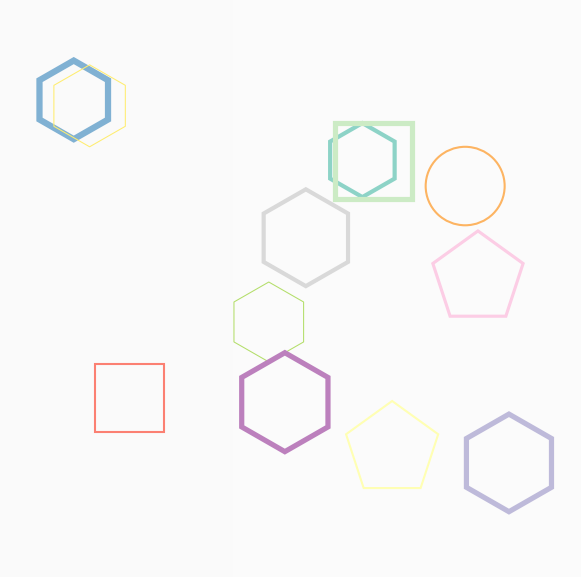[{"shape": "hexagon", "thickness": 2, "radius": 0.32, "center": [0.623, 0.722]}, {"shape": "pentagon", "thickness": 1, "radius": 0.42, "center": [0.675, 0.221]}, {"shape": "hexagon", "thickness": 2.5, "radius": 0.42, "center": [0.876, 0.198]}, {"shape": "square", "thickness": 1, "radius": 0.29, "center": [0.223, 0.31]}, {"shape": "hexagon", "thickness": 3, "radius": 0.34, "center": [0.127, 0.826]}, {"shape": "circle", "thickness": 1, "radius": 0.34, "center": [0.8, 0.677]}, {"shape": "hexagon", "thickness": 0.5, "radius": 0.35, "center": [0.462, 0.442]}, {"shape": "pentagon", "thickness": 1.5, "radius": 0.41, "center": [0.822, 0.518]}, {"shape": "hexagon", "thickness": 2, "radius": 0.42, "center": [0.526, 0.587]}, {"shape": "hexagon", "thickness": 2.5, "radius": 0.43, "center": [0.49, 0.303]}, {"shape": "square", "thickness": 2.5, "radius": 0.33, "center": [0.643, 0.72]}, {"shape": "hexagon", "thickness": 0.5, "radius": 0.35, "center": [0.154, 0.816]}]